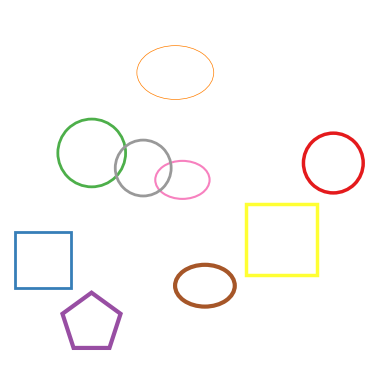[{"shape": "circle", "thickness": 2.5, "radius": 0.39, "center": [0.866, 0.577]}, {"shape": "square", "thickness": 2, "radius": 0.37, "center": [0.112, 0.325]}, {"shape": "circle", "thickness": 2, "radius": 0.44, "center": [0.238, 0.603]}, {"shape": "pentagon", "thickness": 3, "radius": 0.4, "center": [0.238, 0.16]}, {"shape": "oval", "thickness": 0.5, "radius": 0.5, "center": [0.455, 0.812]}, {"shape": "square", "thickness": 2.5, "radius": 0.46, "center": [0.731, 0.377]}, {"shape": "oval", "thickness": 3, "radius": 0.39, "center": [0.532, 0.258]}, {"shape": "oval", "thickness": 1.5, "radius": 0.35, "center": [0.474, 0.533]}, {"shape": "circle", "thickness": 2, "radius": 0.36, "center": [0.372, 0.564]}]